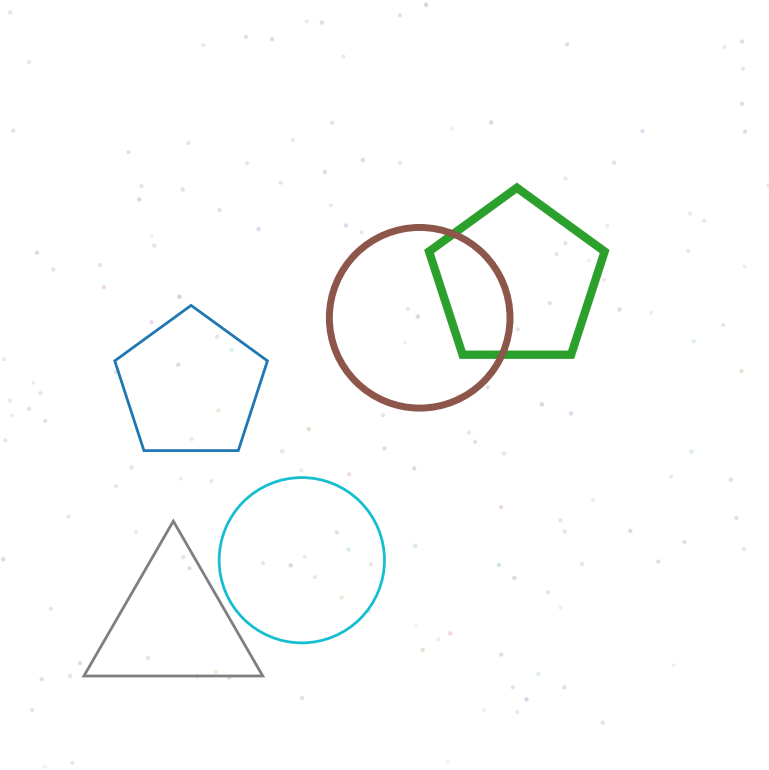[{"shape": "pentagon", "thickness": 1, "radius": 0.52, "center": [0.248, 0.499]}, {"shape": "pentagon", "thickness": 3, "radius": 0.6, "center": [0.671, 0.636]}, {"shape": "circle", "thickness": 2.5, "radius": 0.59, "center": [0.545, 0.587]}, {"shape": "triangle", "thickness": 1, "radius": 0.67, "center": [0.225, 0.189]}, {"shape": "circle", "thickness": 1, "radius": 0.54, "center": [0.392, 0.272]}]